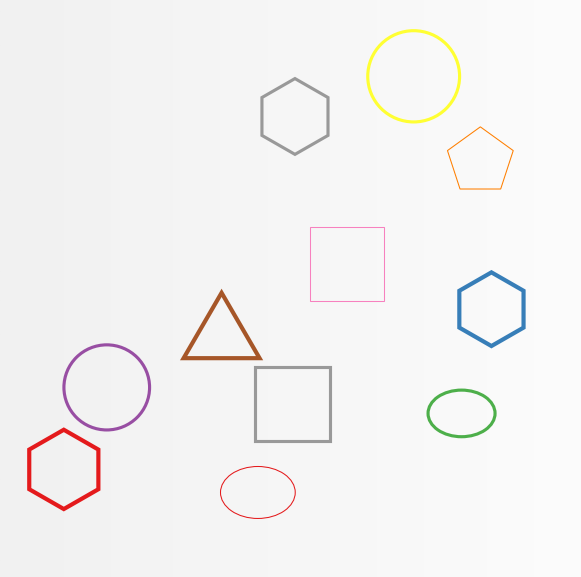[{"shape": "oval", "thickness": 0.5, "radius": 0.32, "center": [0.444, 0.146]}, {"shape": "hexagon", "thickness": 2, "radius": 0.34, "center": [0.11, 0.186]}, {"shape": "hexagon", "thickness": 2, "radius": 0.32, "center": [0.845, 0.464]}, {"shape": "oval", "thickness": 1.5, "radius": 0.29, "center": [0.794, 0.283]}, {"shape": "circle", "thickness": 1.5, "radius": 0.37, "center": [0.184, 0.328]}, {"shape": "pentagon", "thickness": 0.5, "radius": 0.3, "center": [0.826, 0.72]}, {"shape": "circle", "thickness": 1.5, "radius": 0.4, "center": [0.712, 0.867]}, {"shape": "triangle", "thickness": 2, "radius": 0.38, "center": [0.381, 0.417]}, {"shape": "square", "thickness": 0.5, "radius": 0.32, "center": [0.597, 0.542]}, {"shape": "hexagon", "thickness": 1.5, "radius": 0.33, "center": [0.507, 0.797]}, {"shape": "square", "thickness": 1.5, "radius": 0.32, "center": [0.503, 0.3]}]